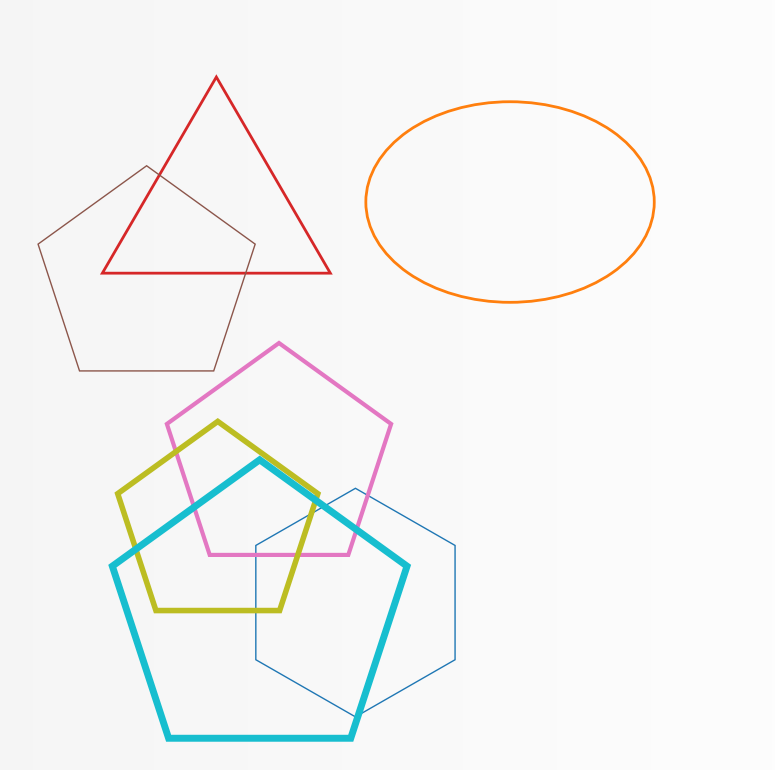[{"shape": "hexagon", "thickness": 0.5, "radius": 0.74, "center": [0.459, 0.217]}, {"shape": "oval", "thickness": 1, "radius": 0.93, "center": [0.658, 0.738]}, {"shape": "triangle", "thickness": 1, "radius": 0.85, "center": [0.279, 0.73]}, {"shape": "pentagon", "thickness": 0.5, "radius": 0.74, "center": [0.189, 0.637]}, {"shape": "pentagon", "thickness": 1.5, "radius": 0.76, "center": [0.36, 0.402]}, {"shape": "pentagon", "thickness": 2, "radius": 0.68, "center": [0.281, 0.317]}, {"shape": "pentagon", "thickness": 2.5, "radius": 1.0, "center": [0.335, 0.203]}]